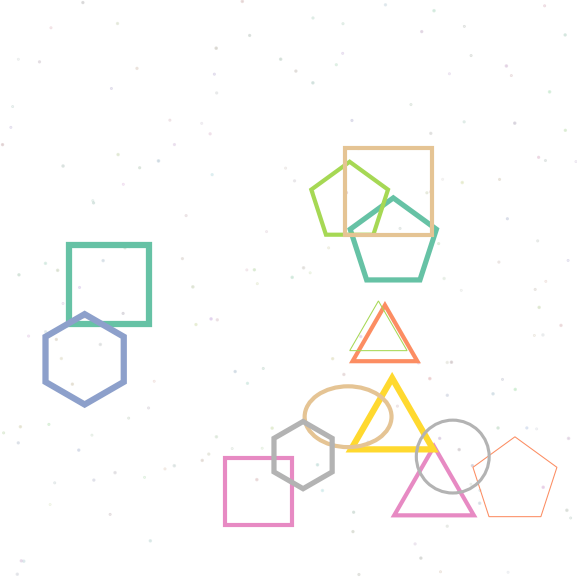[{"shape": "pentagon", "thickness": 2.5, "radius": 0.39, "center": [0.681, 0.578]}, {"shape": "square", "thickness": 3, "radius": 0.35, "center": [0.189, 0.507]}, {"shape": "pentagon", "thickness": 0.5, "radius": 0.38, "center": [0.892, 0.166]}, {"shape": "triangle", "thickness": 2, "radius": 0.32, "center": [0.667, 0.406]}, {"shape": "hexagon", "thickness": 3, "radius": 0.39, "center": [0.147, 0.377]}, {"shape": "triangle", "thickness": 2, "radius": 0.4, "center": [0.752, 0.147]}, {"shape": "square", "thickness": 2, "radius": 0.29, "center": [0.448, 0.148]}, {"shape": "pentagon", "thickness": 2, "radius": 0.35, "center": [0.605, 0.649]}, {"shape": "triangle", "thickness": 0.5, "radius": 0.29, "center": [0.655, 0.421]}, {"shape": "triangle", "thickness": 3, "radius": 0.41, "center": [0.679, 0.262]}, {"shape": "square", "thickness": 2, "radius": 0.38, "center": [0.672, 0.668]}, {"shape": "oval", "thickness": 2, "radius": 0.38, "center": [0.603, 0.278]}, {"shape": "circle", "thickness": 1.5, "radius": 0.32, "center": [0.784, 0.209]}, {"shape": "hexagon", "thickness": 2.5, "radius": 0.29, "center": [0.525, 0.211]}]